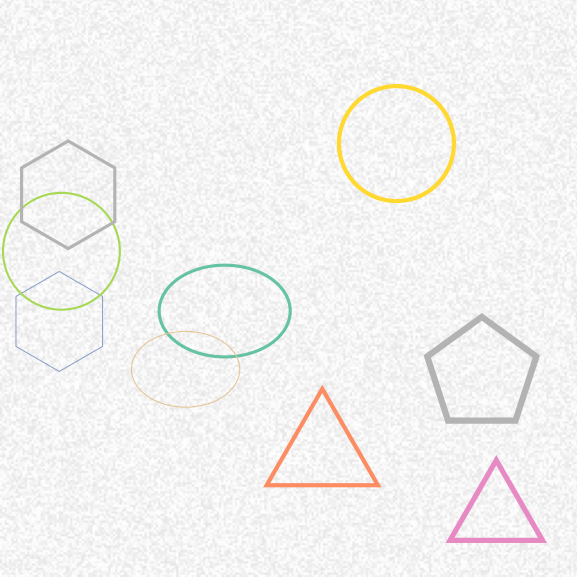[{"shape": "oval", "thickness": 1.5, "radius": 0.57, "center": [0.389, 0.461]}, {"shape": "triangle", "thickness": 2, "radius": 0.56, "center": [0.558, 0.215]}, {"shape": "hexagon", "thickness": 0.5, "radius": 0.43, "center": [0.103, 0.443]}, {"shape": "triangle", "thickness": 2.5, "radius": 0.46, "center": [0.859, 0.11]}, {"shape": "circle", "thickness": 1, "radius": 0.51, "center": [0.106, 0.564]}, {"shape": "circle", "thickness": 2, "radius": 0.5, "center": [0.686, 0.751]}, {"shape": "oval", "thickness": 0.5, "radius": 0.47, "center": [0.321, 0.36]}, {"shape": "pentagon", "thickness": 3, "radius": 0.5, "center": [0.834, 0.351]}, {"shape": "hexagon", "thickness": 1.5, "radius": 0.47, "center": [0.118, 0.662]}]